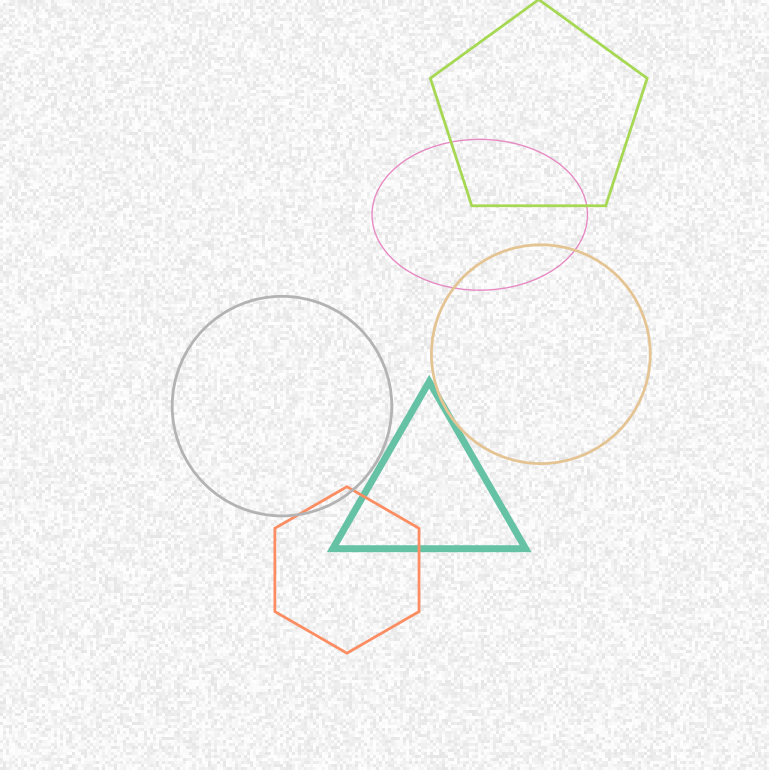[{"shape": "triangle", "thickness": 2.5, "radius": 0.72, "center": [0.557, 0.36]}, {"shape": "hexagon", "thickness": 1, "radius": 0.54, "center": [0.451, 0.26]}, {"shape": "oval", "thickness": 0.5, "radius": 0.7, "center": [0.623, 0.721]}, {"shape": "pentagon", "thickness": 1, "radius": 0.74, "center": [0.7, 0.853]}, {"shape": "circle", "thickness": 1, "radius": 0.71, "center": [0.702, 0.54]}, {"shape": "circle", "thickness": 1, "radius": 0.71, "center": [0.366, 0.473]}]